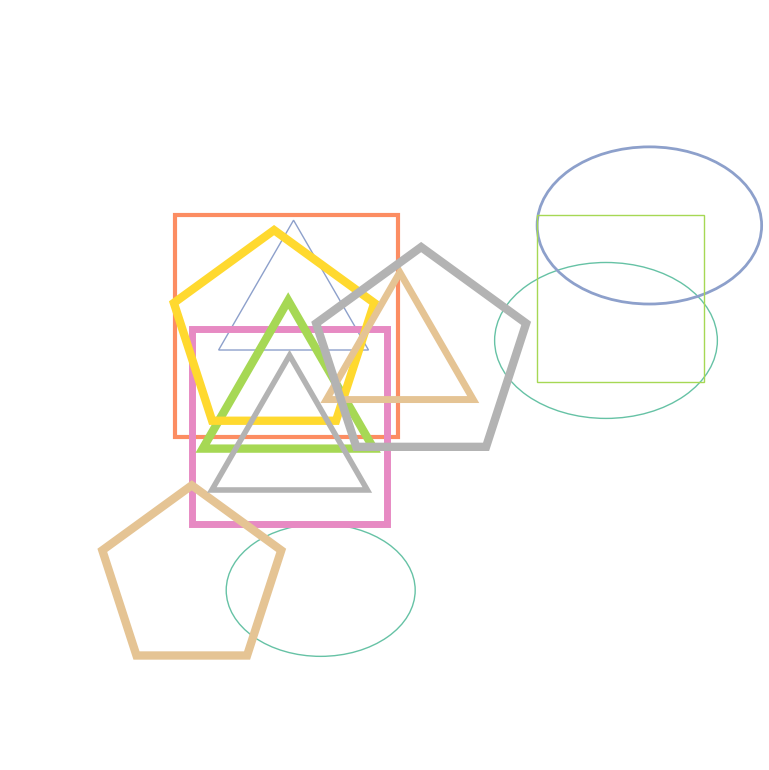[{"shape": "oval", "thickness": 0.5, "radius": 0.72, "center": [0.787, 0.558]}, {"shape": "oval", "thickness": 0.5, "radius": 0.61, "center": [0.416, 0.233]}, {"shape": "square", "thickness": 1.5, "radius": 0.72, "center": [0.372, 0.577]}, {"shape": "triangle", "thickness": 0.5, "radius": 0.56, "center": [0.381, 0.602]}, {"shape": "oval", "thickness": 1, "radius": 0.73, "center": [0.843, 0.707]}, {"shape": "square", "thickness": 2.5, "radius": 0.63, "center": [0.376, 0.446]}, {"shape": "triangle", "thickness": 3, "radius": 0.64, "center": [0.374, 0.481]}, {"shape": "square", "thickness": 0.5, "radius": 0.54, "center": [0.806, 0.612]}, {"shape": "pentagon", "thickness": 3, "radius": 0.68, "center": [0.356, 0.564]}, {"shape": "pentagon", "thickness": 3, "radius": 0.61, "center": [0.249, 0.248]}, {"shape": "triangle", "thickness": 2.5, "radius": 0.55, "center": [0.519, 0.536]}, {"shape": "pentagon", "thickness": 3, "radius": 0.72, "center": [0.547, 0.536]}, {"shape": "triangle", "thickness": 2, "radius": 0.58, "center": [0.376, 0.422]}]